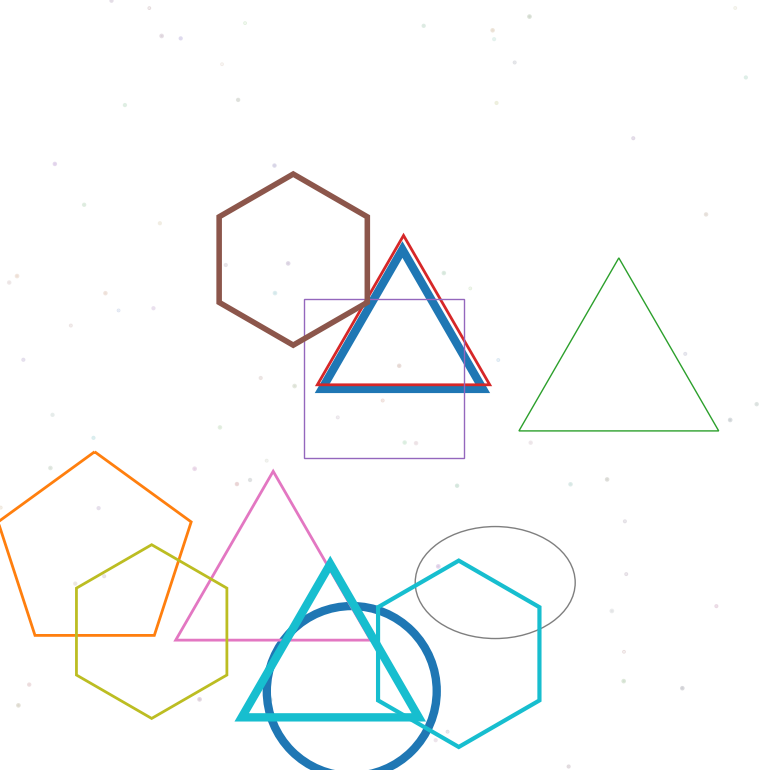[{"shape": "triangle", "thickness": 3, "radius": 0.6, "center": [0.523, 0.555]}, {"shape": "circle", "thickness": 3, "radius": 0.55, "center": [0.457, 0.103]}, {"shape": "pentagon", "thickness": 1, "radius": 0.66, "center": [0.123, 0.281]}, {"shape": "triangle", "thickness": 0.5, "radius": 0.75, "center": [0.804, 0.515]}, {"shape": "triangle", "thickness": 1, "radius": 0.65, "center": [0.524, 0.565]}, {"shape": "square", "thickness": 0.5, "radius": 0.52, "center": [0.498, 0.509]}, {"shape": "hexagon", "thickness": 2, "radius": 0.56, "center": [0.381, 0.663]}, {"shape": "triangle", "thickness": 1, "radius": 0.73, "center": [0.355, 0.242]}, {"shape": "oval", "thickness": 0.5, "radius": 0.52, "center": [0.643, 0.243]}, {"shape": "hexagon", "thickness": 1, "radius": 0.56, "center": [0.197, 0.18]}, {"shape": "triangle", "thickness": 3, "radius": 0.66, "center": [0.429, 0.135]}, {"shape": "hexagon", "thickness": 1.5, "radius": 0.61, "center": [0.596, 0.151]}]